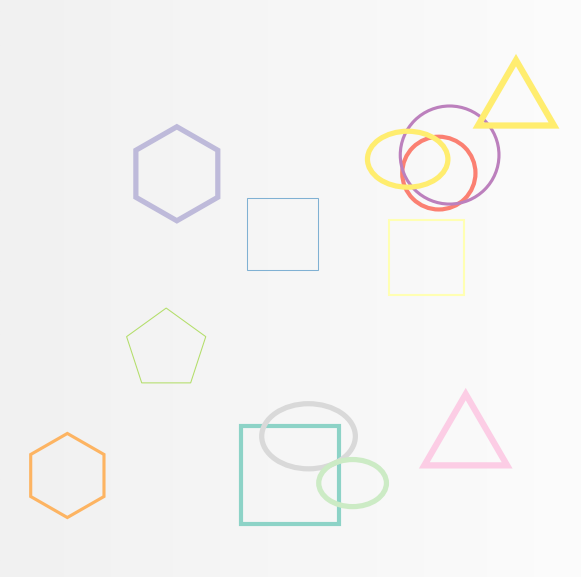[{"shape": "square", "thickness": 2, "radius": 0.42, "center": [0.498, 0.177]}, {"shape": "square", "thickness": 1, "radius": 0.32, "center": [0.734, 0.554]}, {"shape": "hexagon", "thickness": 2.5, "radius": 0.41, "center": [0.304, 0.698]}, {"shape": "circle", "thickness": 2, "radius": 0.31, "center": [0.755, 0.699]}, {"shape": "square", "thickness": 0.5, "radius": 0.31, "center": [0.486, 0.594]}, {"shape": "hexagon", "thickness": 1.5, "radius": 0.36, "center": [0.116, 0.176]}, {"shape": "pentagon", "thickness": 0.5, "radius": 0.36, "center": [0.286, 0.394]}, {"shape": "triangle", "thickness": 3, "radius": 0.41, "center": [0.801, 0.234]}, {"shape": "oval", "thickness": 2.5, "radius": 0.4, "center": [0.531, 0.244]}, {"shape": "circle", "thickness": 1.5, "radius": 0.42, "center": [0.774, 0.731]}, {"shape": "oval", "thickness": 2.5, "radius": 0.29, "center": [0.607, 0.163]}, {"shape": "oval", "thickness": 2.5, "radius": 0.35, "center": [0.701, 0.723]}, {"shape": "triangle", "thickness": 3, "radius": 0.38, "center": [0.888, 0.82]}]